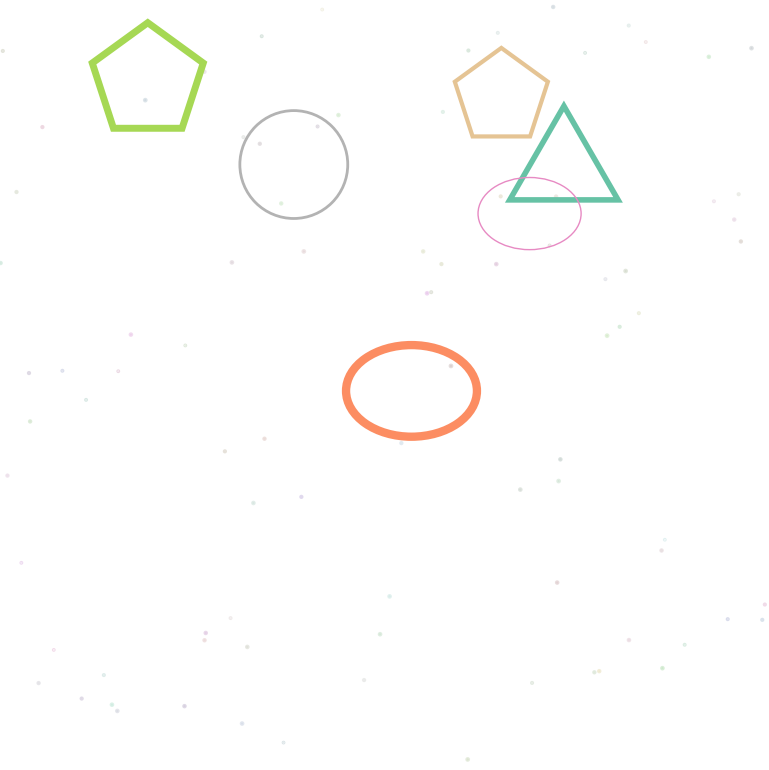[{"shape": "triangle", "thickness": 2, "radius": 0.41, "center": [0.732, 0.781]}, {"shape": "oval", "thickness": 3, "radius": 0.42, "center": [0.534, 0.492]}, {"shape": "oval", "thickness": 0.5, "radius": 0.33, "center": [0.688, 0.723]}, {"shape": "pentagon", "thickness": 2.5, "radius": 0.38, "center": [0.192, 0.895]}, {"shape": "pentagon", "thickness": 1.5, "radius": 0.32, "center": [0.651, 0.874]}, {"shape": "circle", "thickness": 1, "radius": 0.35, "center": [0.382, 0.786]}]